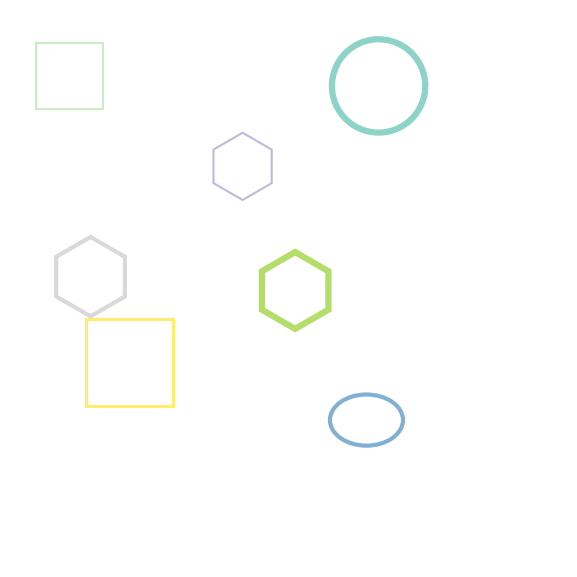[{"shape": "circle", "thickness": 3, "radius": 0.4, "center": [0.656, 0.85]}, {"shape": "hexagon", "thickness": 1, "radius": 0.29, "center": [0.42, 0.711]}, {"shape": "oval", "thickness": 2, "radius": 0.32, "center": [0.635, 0.272]}, {"shape": "hexagon", "thickness": 3, "radius": 0.33, "center": [0.511, 0.496]}, {"shape": "hexagon", "thickness": 2, "radius": 0.34, "center": [0.157, 0.52]}, {"shape": "square", "thickness": 1, "radius": 0.29, "center": [0.12, 0.867]}, {"shape": "square", "thickness": 1.5, "radius": 0.38, "center": [0.224, 0.372]}]